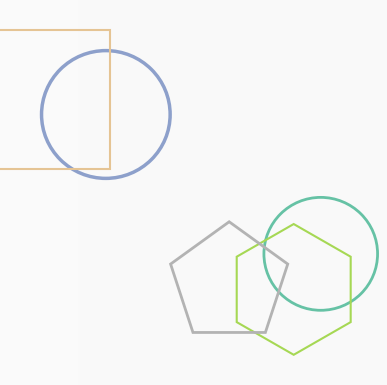[{"shape": "circle", "thickness": 2, "radius": 0.73, "center": [0.828, 0.341]}, {"shape": "circle", "thickness": 2.5, "radius": 0.83, "center": [0.273, 0.703]}, {"shape": "hexagon", "thickness": 1.5, "radius": 0.85, "center": [0.758, 0.248]}, {"shape": "square", "thickness": 1.5, "radius": 0.9, "center": [0.104, 0.741]}, {"shape": "pentagon", "thickness": 2, "radius": 0.79, "center": [0.591, 0.265]}]